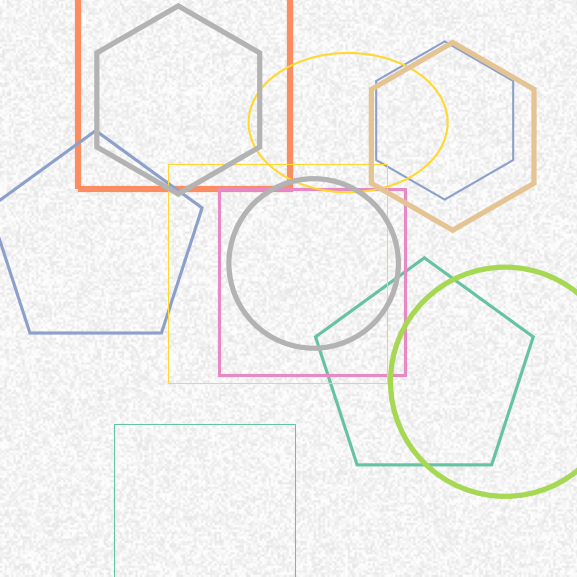[{"shape": "pentagon", "thickness": 1.5, "radius": 0.99, "center": [0.735, 0.355]}, {"shape": "square", "thickness": 0.5, "radius": 0.78, "center": [0.354, 0.108]}, {"shape": "square", "thickness": 3, "radius": 0.92, "center": [0.318, 0.856]}, {"shape": "hexagon", "thickness": 1, "radius": 0.68, "center": [0.77, 0.79]}, {"shape": "pentagon", "thickness": 1.5, "radius": 0.97, "center": [0.166, 0.579]}, {"shape": "square", "thickness": 1.5, "radius": 0.8, "center": [0.54, 0.51]}, {"shape": "circle", "thickness": 2.5, "radius": 0.99, "center": [0.875, 0.338]}, {"shape": "oval", "thickness": 1, "radius": 0.86, "center": [0.603, 0.787]}, {"shape": "square", "thickness": 0.5, "radius": 0.95, "center": [0.481, 0.525]}, {"shape": "hexagon", "thickness": 2.5, "radius": 0.81, "center": [0.784, 0.763]}, {"shape": "circle", "thickness": 2.5, "radius": 0.73, "center": [0.543, 0.543]}, {"shape": "hexagon", "thickness": 2.5, "radius": 0.81, "center": [0.309, 0.826]}]